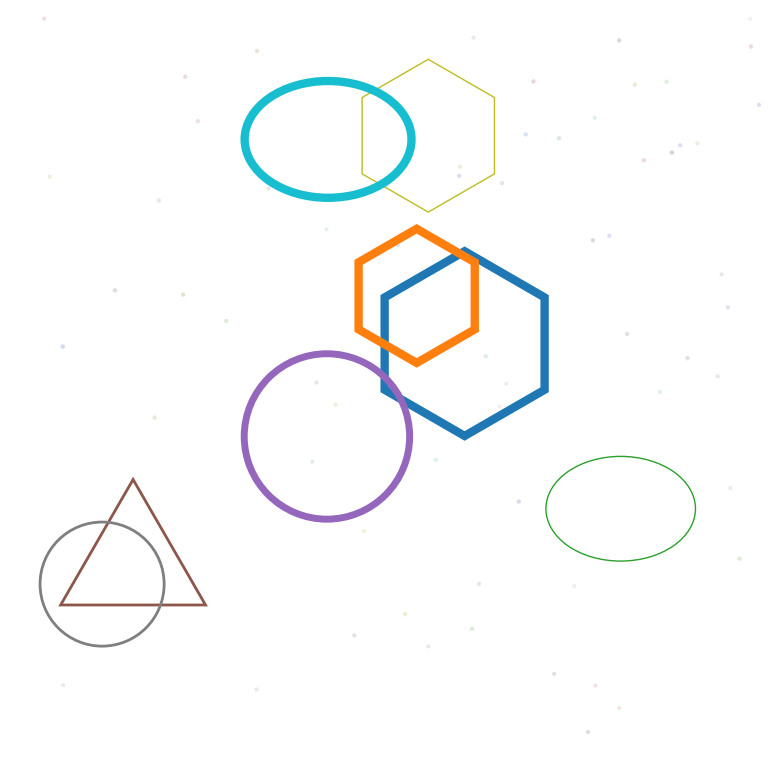[{"shape": "hexagon", "thickness": 3, "radius": 0.6, "center": [0.603, 0.554]}, {"shape": "hexagon", "thickness": 3, "radius": 0.44, "center": [0.541, 0.616]}, {"shape": "oval", "thickness": 0.5, "radius": 0.49, "center": [0.806, 0.339]}, {"shape": "circle", "thickness": 2.5, "radius": 0.54, "center": [0.425, 0.433]}, {"shape": "triangle", "thickness": 1, "radius": 0.54, "center": [0.173, 0.269]}, {"shape": "circle", "thickness": 1, "radius": 0.4, "center": [0.133, 0.241]}, {"shape": "hexagon", "thickness": 0.5, "radius": 0.5, "center": [0.556, 0.824]}, {"shape": "oval", "thickness": 3, "radius": 0.54, "center": [0.426, 0.819]}]